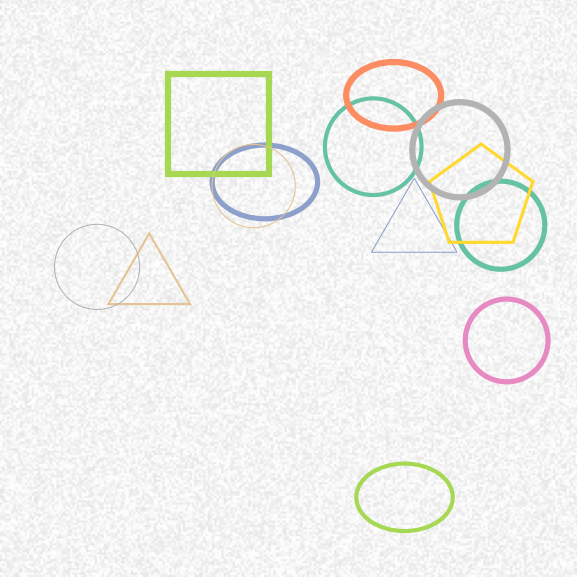[{"shape": "circle", "thickness": 2.5, "radius": 0.38, "center": [0.867, 0.609]}, {"shape": "circle", "thickness": 2, "radius": 0.42, "center": [0.646, 0.745]}, {"shape": "oval", "thickness": 3, "radius": 0.41, "center": [0.682, 0.834]}, {"shape": "triangle", "thickness": 0.5, "radius": 0.43, "center": [0.717, 0.605]}, {"shape": "oval", "thickness": 2.5, "radius": 0.46, "center": [0.459, 0.684]}, {"shape": "circle", "thickness": 2.5, "radius": 0.36, "center": [0.877, 0.41]}, {"shape": "oval", "thickness": 2, "radius": 0.42, "center": [0.7, 0.138]}, {"shape": "square", "thickness": 3, "radius": 0.44, "center": [0.378, 0.785]}, {"shape": "pentagon", "thickness": 1.5, "radius": 0.47, "center": [0.833, 0.656]}, {"shape": "triangle", "thickness": 1, "radius": 0.41, "center": [0.258, 0.513]}, {"shape": "circle", "thickness": 0.5, "radius": 0.36, "center": [0.439, 0.677]}, {"shape": "circle", "thickness": 3, "radius": 0.41, "center": [0.796, 0.74]}, {"shape": "circle", "thickness": 0.5, "radius": 0.37, "center": [0.168, 0.537]}]